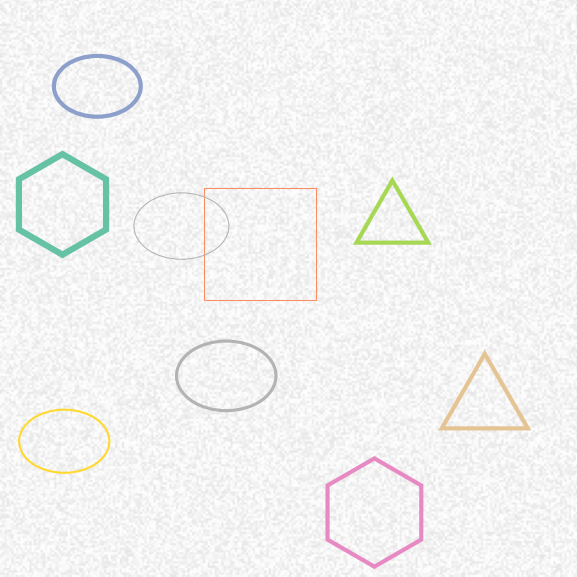[{"shape": "hexagon", "thickness": 3, "radius": 0.44, "center": [0.108, 0.645]}, {"shape": "square", "thickness": 0.5, "radius": 0.49, "center": [0.45, 0.576]}, {"shape": "oval", "thickness": 2, "radius": 0.38, "center": [0.169, 0.85]}, {"shape": "hexagon", "thickness": 2, "radius": 0.47, "center": [0.648, 0.112]}, {"shape": "triangle", "thickness": 2, "radius": 0.36, "center": [0.679, 0.615]}, {"shape": "oval", "thickness": 1, "radius": 0.39, "center": [0.111, 0.235]}, {"shape": "triangle", "thickness": 2, "radius": 0.43, "center": [0.839, 0.3]}, {"shape": "oval", "thickness": 0.5, "radius": 0.41, "center": [0.314, 0.608]}, {"shape": "oval", "thickness": 1.5, "radius": 0.43, "center": [0.392, 0.348]}]